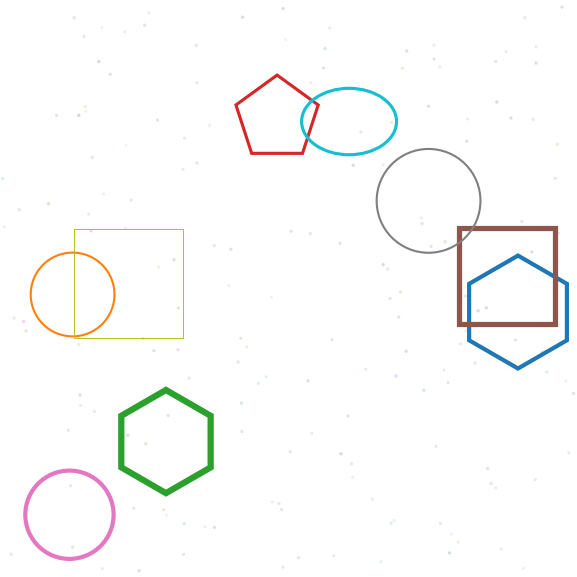[{"shape": "hexagon", "thickness": 2, "radius": 0.49, "center": [0.897, 0.459]}, {"shape": "circle", "thickness": 1, "radius": 0.36, "center": [0.126, 0.489]}, {"shape": "hexagon", "thickness": 3, "radius": 0.45, "center": [0.287, 0.234]}, {"shape": "pentagon", "thickness": 1.5, "radius": 0.37, "center": [0.48, 0.794]}, {"shape": "square", "thickness": 2.5, "radius": 0.42, "center": [0.878, 0.522]}, {"shape": "circle", "thickness": 2, "radius": 0.38, "center": [0.12, 0.108]}, {"shape": "circle", "thickness": 1, "radius": 0.45, "center": [0.742, 0.651]}, {"shape": "square", "thickness": 0.5, "radius": 0.47, "center": [0.222, 0.508]}, {"shape": "oval", "thickness": 1.5, "radius": 0.41, "center": [0.604, 0.789]}]